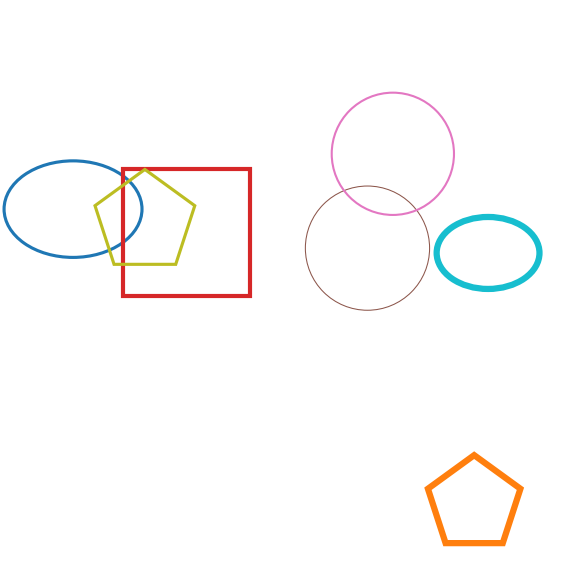[{"shape": "oval", "thickness": 1.5, "radius": 0.6, "center": [0.126, 0.637]}, {"shape": "pentagon", "thickness": 3, "radius": 0.42, "center": [0.821, 0.127]}, {"shape": "square", "thickness": 2, "radius": 0.55, "center": [0.323, 0.597]}, {"shape": "circle", "thickness": 0.5, "radius": 0.54, "center": [0.636, 0.569]}, {"shape": "circle", "thickness": 1, "radius": 0.53, "center": [0.68, 0.733]}, {"shape": "pentagon", "thickness": 1.5, "radius": 0.45, "center": [0.251, 0.615]}, {"shape": "oval", "thickness": 3, "radius": 0.45, "center": [0.845, 0.561]}]